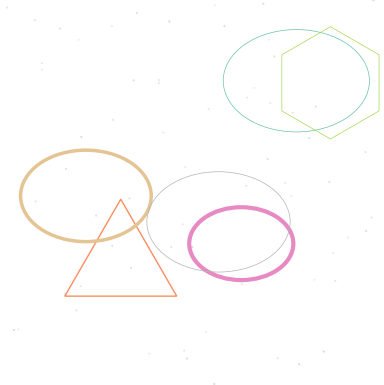[{"shape": "oval", "thickness": 0.5, "radius": 0.95, "center": [0.77, 0.79]}, {"shape": "triangle", "thickness": 1, "radius": 0.84, "center": [0.314, 0.315]}, {"shape": "oval", "thickness": 3, "radius": 0.68, "center": [0.627, 0.367]}, {"shape": "hexagon", "thickness": 0.5, "radius": 0.73, "center": [0.858, 0.785]}, {"shape": "oval", "thickness": 2.5, "radius": 0.85, "center": [0.223, 0.491]}, {"shape": "oval", "thickness": 0.5, "radius": 0.93, "center": [0.568, 0.424]}]